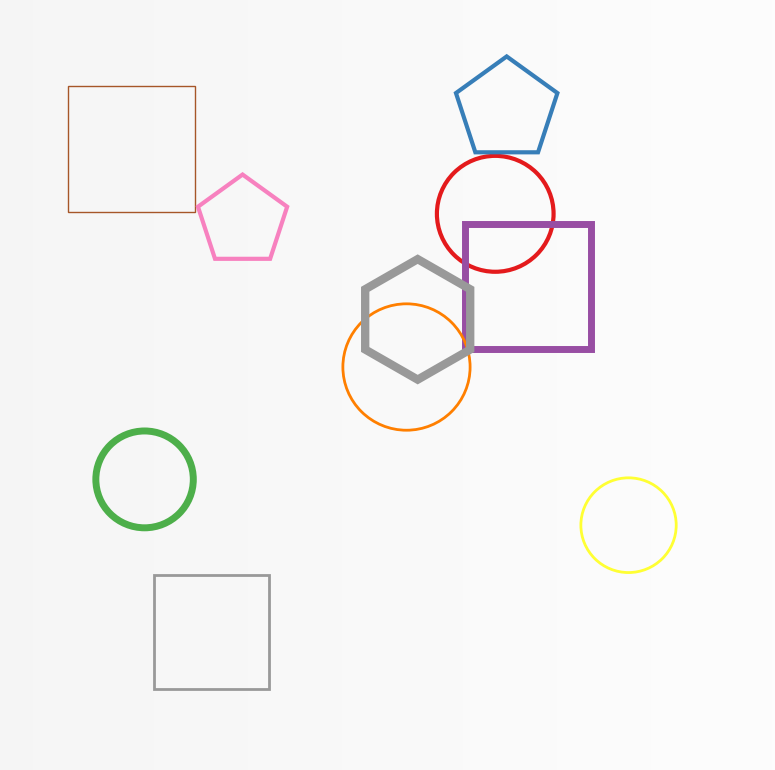[{"shape": "circle", "thickness": 1.5, "radius": 0.38, "center": [0.639, 0.722]}, {"shape": "pentagon", "thickness": 1.5, "radius": 0.34, "center": [0.654, 0.858]}, {"shape": "circle", "thickness": 2.5, "radius": 0.31, "center": [0.187, 0.377]}, {"shape": "square", "thickness": 2.5, "radius": 0.41, "center": [0.681, 0.628]}, {"shape": "circle", "thickness": 1, "radius": 0.41, "center": [0.525, 0.523]}, {"shape": "circle", "thickness": 1, "radius": 0.31, "center": [0.811, 0.318]}, {"shape": "square", "thickness": 0.5, "radius": 0.41, "center": [0.17, 0.806]}, {"shape": "pentagon", "thickness": 1.5, "radius": 0.3, "center": [0.313, 0.713]}, {"shape": "hexagon", "thickness": 3, "radius": 0.39, "center": [0.539, 0.585]}, {"shape": "square", "thickness": 1, "radius": 0.37, "center": [0.272, 0.179]}]